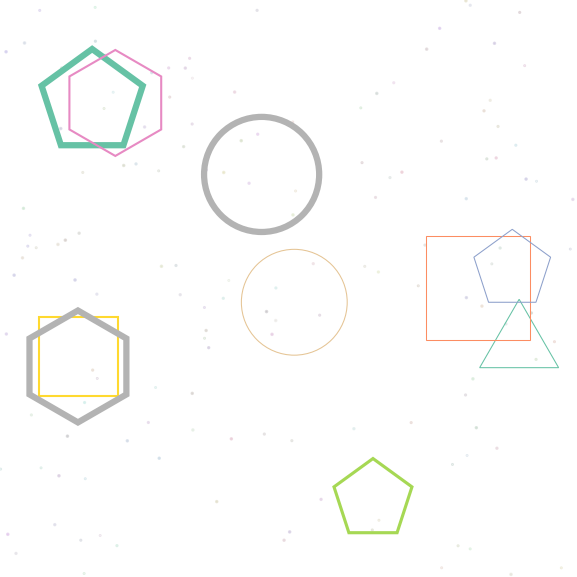[{"shape": "triangle", "thickness": 0.5, "radius": 0.39, "center": [0.899, 0.402]}, {"shape": "pentagon", "thickness": 3, "radius": 0.46, "center": [0.16, 0.822]}, {"shape": "square", "thickness": 0.5, "radius": 0.45, "center": [0.827, 0.501]}, {"shape": "pentagon", "thickness": 0.5, "radius": 0.35, "center": [0.887, 0.532]}, {"shape": "hexagon", "thickness": 1, "radius": 0.46, "center": [0.2, 0.821]}, {"shape": "pentagon", "thickness": 1.5, "radius": 0.35, "center": [0.646, 0.134]}, {"shape": "square", "thickness": 1, "radius": 0.34, "center": [0.136, 0.382]}, {"shape": "circle", "thickness": 0.5, "radius": 0.46, "center": [0.51, 0.476]}, {"shape": "hexagon", "thickness": 3, "radius": 0.48, "center": [0.135, 0.365]}, {"shape": "circle", "thickness": 3, "radius": 0.5, "center": [0.453, 0.697]}]